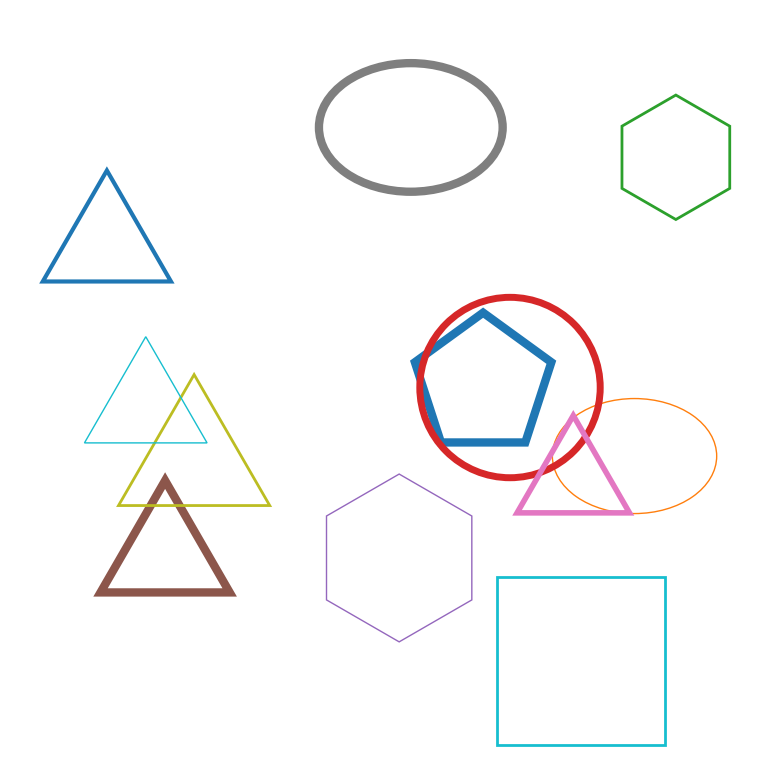[{"shape": "pentagon", "thickness": 3, "radius": 0.47, "center": [0.627, 0.501]}, {"shape": "triangle", "thickness": 1.5, "radius": 0.48, "center": [0.139, 0.682]}, {"shape": "oval", "thickness": 0.5, "radius": 0.53, "center": [0.824, 0.408]}, {"shape": "hexagon", "thickness": 1, "radius": 0.4, "center": [0.878, 0.796]}, {"shape": "circle", "thickness": 2.5, "radius": 0.59, "center": [0.662, 0.497]}, {"shape": "hexagon", "thickness": 0.5, "radius": 0.54, "center": [0.518, 0.275]}, {"shape": "triangle", "thickness": 3, "radius": 0.48, "center": [0.214, 0.279]}, {"shape": "triangle", "thickness": 2, "radius": 0.42, "center": [0.745, 0.376]}, {"shape": "oval", "thickness": 3, "radius": 0.6, "center": [0.534, 0.835]}, {"shape": "triangle", "thickness": 1, "radius": 0.57, "center": [0.252, 0.4]}, {"shape": "triangle", "thickness": 0.5, "radius": 0.46, "center": [0.189, 0.471]}, {"shape": "square", "thickness": 1, "radius": 0.55, "center": [0.755, 0.141]}]